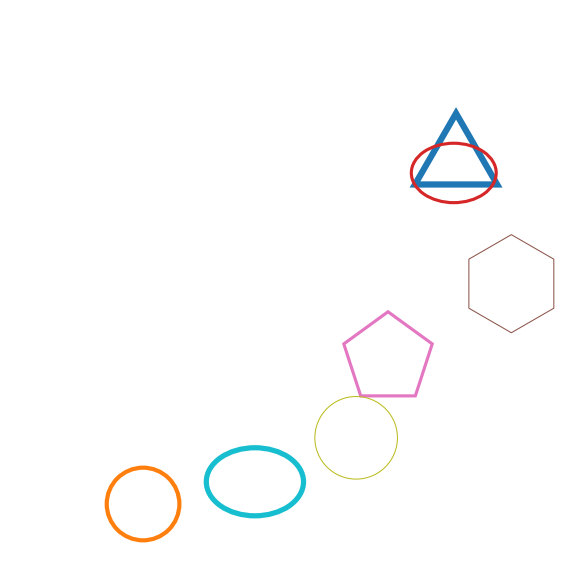[{"shape": "triangle", "thickness": 3, "radius": 0.41, "center": [0.79, 0.721]}, {"shape": "circle", "thickness": 2, "radius": 0.31, "center": [0.248, 0.126]}, {"shape": "oval", "thickness": 1.5, "radius": 0.37, "center": [0.786, 0.7]}, {"shape": "hexagon", "thickness": 0.5, "radius": 0.42, "center": [0.885, 0.508]}, {"shape": "pentagon", "thickness": 1.5, "radius": 0.4, "center": [0.672, 0.379]}, {"shape": "circle", "thickness": 0.5, "radius": 0.36, "center": [0.617, 0.241]}, {"shape": "oval", "thickness": 2.5, "radius": 0.42, "center": [0.441, 0.165]}]